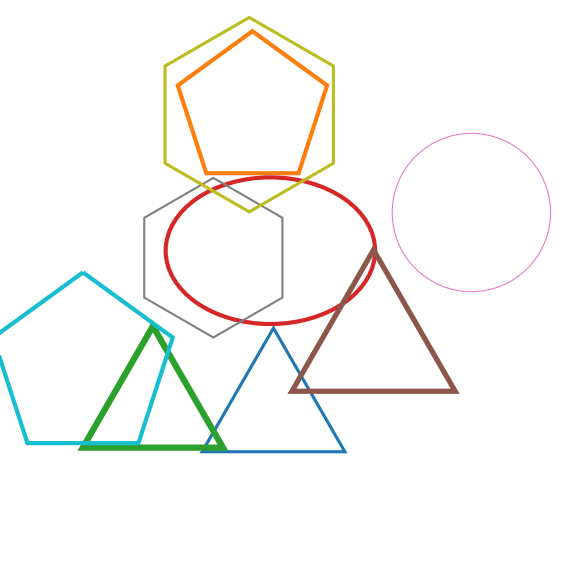[{"shape": "triangle", "thickness": 1.5, "radius": 0.71, "center": [0.474, 0.288]}, {"shape": "pentagon", "thickness": 2, "radius": 0.68, "center": [0.437, 0.809]}, {"shape": "triangle", "thickness": 3, "radius": 0.7, "center": [0.265, 0.294]}, {"shape": "oval", "thickness": 2, "radius": 0.91, "center": [0.468, 0.565]}, {"shape": "triangle", "thickness": 2.5, "radius": 0.82, "center": [0.647, 0.403]}, {"shape": "circle", "thickness": 0.5, "radius": 0.69, "center": [0.816, 0.631]}, {"shape": "hexagon", "thickness": 1, "radius": 0.69, "center": [0.369, 0.553]}, {"shape": "hexagon", "thickness": 1.5, "radius": 0.84, "center": [0.432, 0.801]}, {"shape": "pentagon", "thickness": 2, "radius": 0.82, "center": [0.144, 0.364]}]